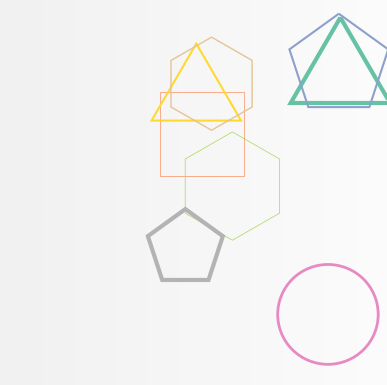[{"shape": "triangle", "thickness": 3, "radius": 0.74, "center": [0.878, 0.807]}, {"shape": "square", "thickness": 0.5, "radius": 0.55, "center": [0.521, 0.652]}, {"shape": "pentagon", "thickness": 1.5, "radius": 0.67, "center": [0.874, 0.83]}, {"shape": "circle", "thickness": 2, "radius": 0.65, "center": [0.846, 0.183]}, {"shape": "hexagon", "thickness": 0.5, "radius": 0.7, "center": [0.6, 0.517]}, {"shape": "triangle", "thickness": 1.5, "radius": 0.67, "center": [0.507, 0.753]}, {"shape": "hexagon", "thickness": 1, "radius": 0.6, "center": [0.546, 0.783]}, {"shape": "pentagon", "thickness": 3, "radius": 0.51, "center": [0.478, 0.355]}]